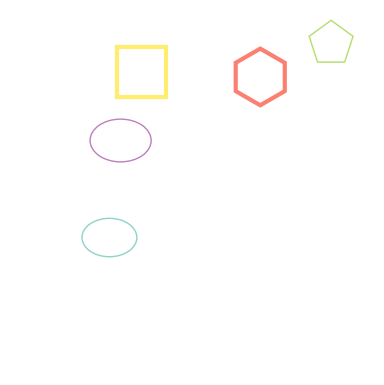[{"shape": "oval", "thickness": 1, "radius": 0.36, "center": [0.284, 0.383]}, {"shape": "hexagon", "thickness": 3, "radius": 0.37, "center": [0.676, 0.8]}, {"shape": "pentagon", "thickness": 1, "radius": 0.3, "center": [0.86, 0.887]}, {"shape": "oval", "thickness": 1, "radius": 0.4, "center": [0.313, 0.635]}, {"shape": "square", "thickness": 3, "radius": 0.32, "center": [0.368, 0.813]}]